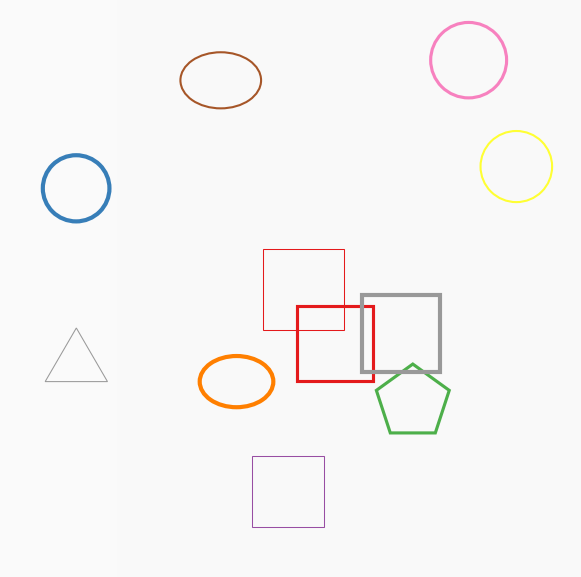[{"shape": "square", "thickness": 1.5, "radius": 0.32, "center": [0.576, 0.404]}, {"shape": "square", "thickness": 0.5, "radius": 0.35, "center": [0.523, 0.498]}, {"shape": "circle", "thickness": 2, "radius": 0.29, "center": [0.131, 0.673]}, {"shape": "pentagon", "thickness": 1.5, "radius": 0.33, "center": [0.71, 0.303]}, {"shape": "square", "thickness": 0.5, "radius": 0.31, "center": [0.496, 0.148]}, {"shape": "oval", "thickness": 2, "radius": 0.32, "center": [0.407, 0.338]}, {"shape": "circle", "thickness": 1, "radius": 0.31, "center": [0.888, 0.711]}, {"shape": "oval", "thickness": 1, "radius": 0.35, "center": [0.38, 0.86]}, {"shape": "circle", "thickness": 1.5, "radius": 0.33, "center": [0.806, 0.895]}, {"shape": "triangle", "thickness": 0.5, "radius": 0.31, "center": [0.131, 0.369]}, {"shape": "square", "thickness": 2, "radius": 0.33, "center": [0.69, 0.422]}]